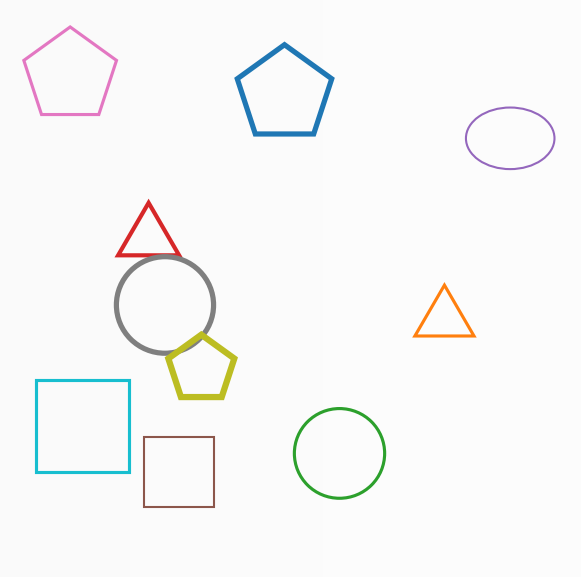[{"shape": "pentagon", "thickness": 2.5, "radius": 0.43, "center": [0.489, 0.836]}, {"shape": "triangle", "thickness": 1.5, "radius": 0.29, "center": [0.765, 0.447]}, {"shape": "circle", "thickness": 1.5, "radius": 0.39, "center": [0.584, 0.214]}, {"shape": "triangle", "thickness": 2, "radius": 0.3, "center": [0.256, 0.587]}, {"shape": "oval", "thickness": 1, "radius": 0.38, "center": [0.878, 0.76]}, {"shape": "square", "thickness": 1, "radius": 0.3, "center": [0.308, 0.182]}, {"shape": "pentagon", "thickness": 1.5, "radius": 0.42, "center": [0.121, 0.869]}, {"shape": "circle", "thickness": 2.5, "radius": 0.42, "center": [0.284, 0.471]}, {"shape": "pentagon", "thickness": 3, "radius": 0.3, "center": [0.346, 0.36]}, {"shape": "square", "thickness": 1.5, "radius": 0.4, "center": [0.142, 0.262]}]